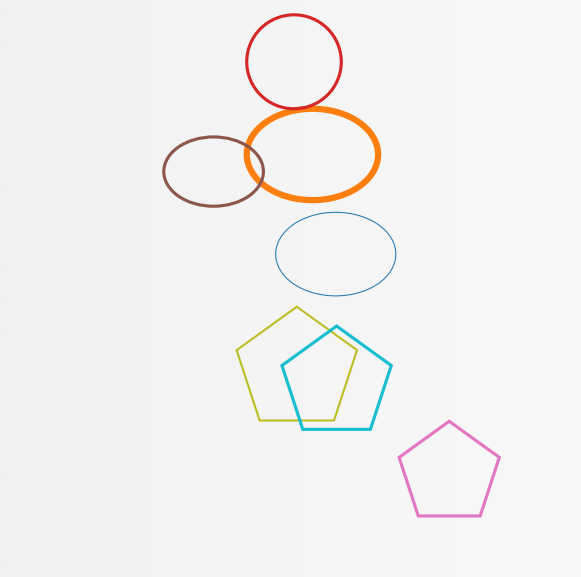[{"shape": "oval", "thickness": 0.5, "radius": 0.52, "center": [0.578, 0.559]}, {"shape": "oval", "thickness": 3, "radius": 0.56, "center": [0.538, 0.732]}, {"shape": "circle", "thickness": 1.5, "radius": 0.41, "center": [0.506, 0.892]}, {"shape": "oval", "thickness": 1.5, "radius": 0.43, "center": [0.367, 0.702]}, {"shape": "pentagon", "thickness": 1.5, "radius": 0.45, "center": [0.773, 0.179]}, {"shape": "pentagon", "thickness": 1, "radius": 0.54, "center": [0.511, 0.359]}, {"shape": "pentagon", "thickness": 1.5, "radius": 0.49, "center": [0.579, 0.336]}]